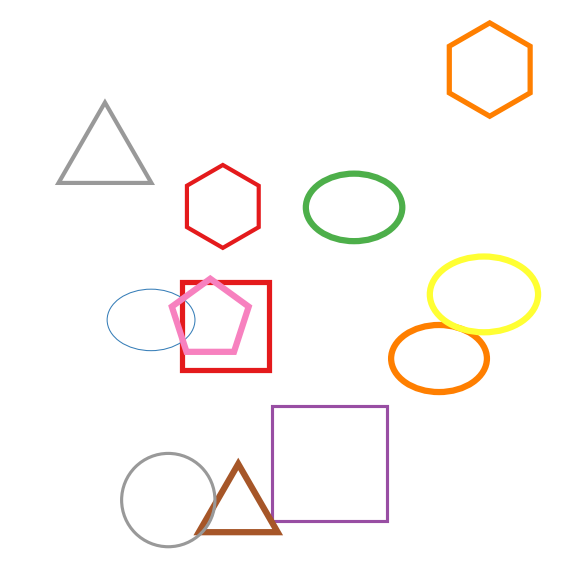[{"shape": "hexagon", "thickness": 2, "radius": 0.36, "center": [0.386, 0.642]}, {"shape": "square", "thickness": 2.5, "radius": 0.38, "center": [0.39, 0.435]}, {"shape": "oval", "thickness": 0.5, "radius": 0.38, "center": [0.262, 0.445]}, {"shape": "oval", "thickness": 3, "radius": 0.42, "center": [0.613, 0.64]}, {"shape": "square", "thickness": 1.5, "radius": 0.5, "center": [0.57, 0.196]}, {"shape": "hexagon", "thickness": 2.5, "radius": 0.4, "center": [0.848, 0.879]}, {"shape": "oval", "thickness": 3, "radius": 0.41, "center": [0.76, 0.378]}, {"shape": "oval", "thickness": 3, "radius": 0.47, "center": [0.838, 0.489]}, {"shape": "triangle", "thickness": 3, "radius": 0.39, "center": [0.413, 0.117]}, {"shape": "pentagon", "thickness": 3, "radius": 0.35, "center": [0.364, 0.447]}, {"shape": "triangle", "thickness": 2, "radius": 0.46, "center": [0.182, 0.729]}, {"shape": "circle", "thickness": 1.5, "radius": 0.4, "center": [0.291, 0.133]}]